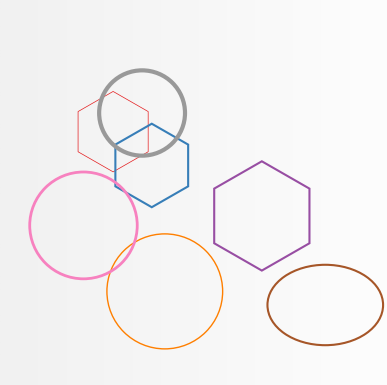[{"shape": "hexagon", "thickness": 0.5, "radius": 0.52, "center": [0.292, 0.658]}, {"shape": "hexagon", "thickness": 1.5, "radius": 0.54, "center": [0.392, 0.57]}, {"shape": "hexagon", "thickness": 1.5, "radius": 0.71, "center": [0.676, 0.439]}, {"shape": "circle", "thickness": 1, "radius": 0.75, "center": [0.425, 0.243]}, {"shape": "oval", "thickness": 1.5, "radius": 0.75, "center": [0.839, 0.208]}, {"shape": "circle", "thickness": 2, "radius": 0.69, "center": [0.215, 0.415]}, {"shape": "circle", "thickness": 3, "radius": 0.55, "center": [0.367, 0.706]}]